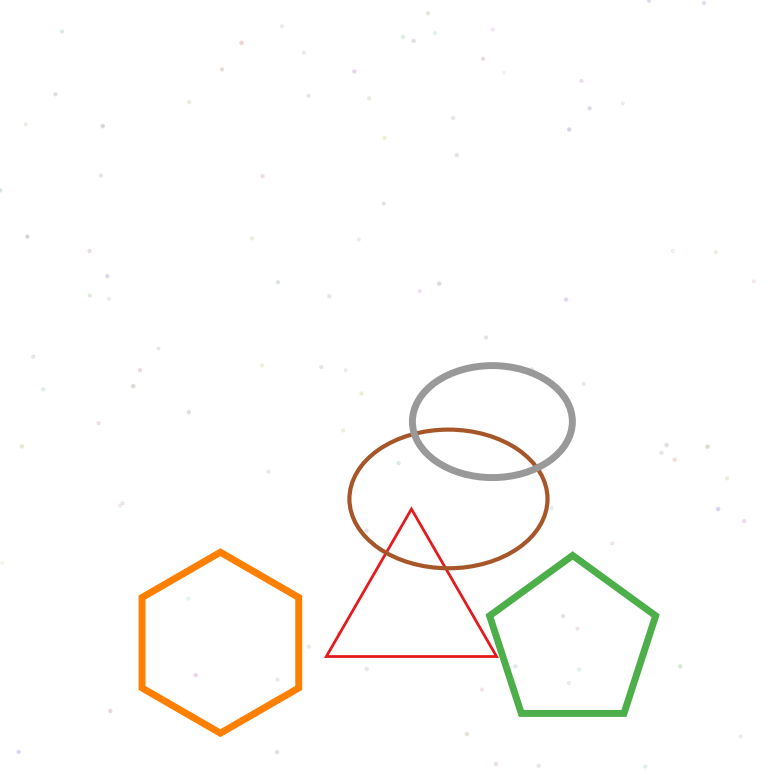[{"shape": "triangle", "thickness": 1, "radius": 0.64, "center": [0.534, 0.211]}, {"shape": "pentagon", "thickness": 2.5, "radius": 0.57, "center": [0.744, 0.165]}, {"shape": "hexagon", "thickness": 2.5, "radius": 0.59, "center": [0.286, 0.165]}, {"shape": "oval", "thickness": 1.5, "radius": 0.64, "center": [0.582, 0.352]}, {"shape": "oval", "thickness": 2.5, "radius": 0.52, "center": [0.639, 0.452]}]